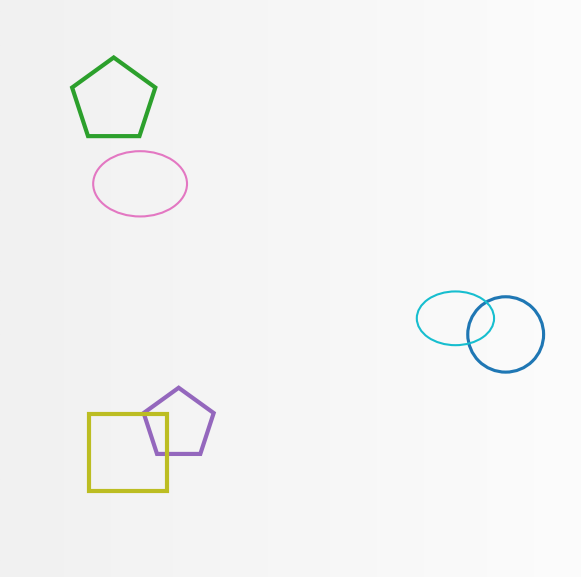[{"shape": "circle", "thickness": 1.5, "radius": 0.33, "center": [0.87, 0.42]}, {"shape": "pentagon", "thickness": 2, "radius": 0.38, "center": [0.196, 0.824]}, {"shape": "pentagon", "thickness": 2, "radius": 0.32, "center": [0.307, 0.264]}, {"shape": "oval", "thickness": 1, "radius": 0.4, "center": [0.241, 0.681]}, {"shape": "square", "thickness": 2, "radius": 0.33, "center": [0.22, 0.216]}, {"shape": "oval", "thickness": 1, "radius": 0.33, "center": [0.784, 0.448]}]